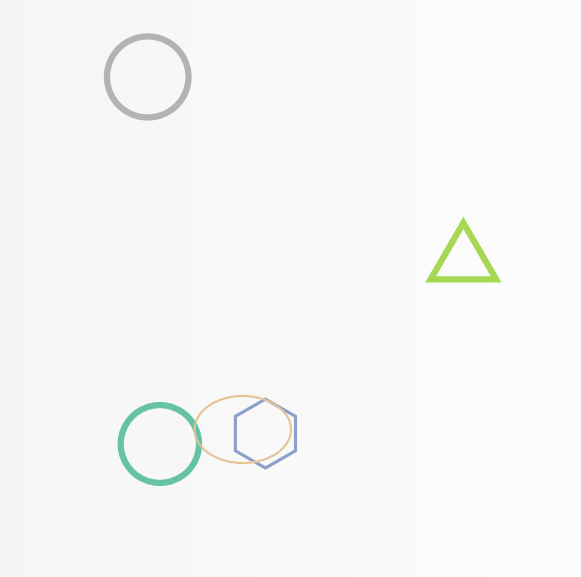[{"shape": "circle", "thickness": 3, "radius": 0.34, "center": [0.275, 0.23]}, {"shape": "hexagon", "thickness": 1.5, "radius": 0.3, "center": [0.457, 0.248]}, {"shape": "triangle", "thickness": 3, "radius": 0.33, "center": [0.797, 0.548]}, {"shape": "oval", "thickness": 1, "radius": 0.41, "center": [0.418, 0.255]}, {"shape": "circle", "thickness": 3, "radius": 0.35, "center": [0.254, 0.866]}]